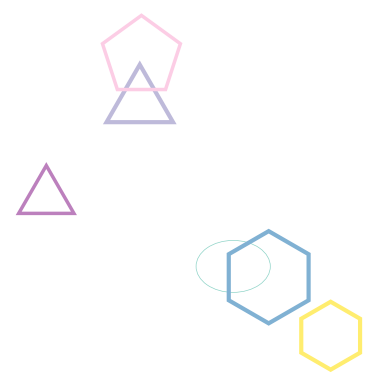[{"shape": "oval", "thickness": 0.5, "radius": 0.48, "center": [0.606, 0.308]}, {"shape": "triangle", "thickness": 3, "radius": 0.5, "center": [0.363, 0.733]}, {"shape": "hexagon", "thickness": 3, "radius": 0.6, "center": [0.698, 0.28]}, {"shape": "pentagon", "thickness": 2.5, "radius": 0.53, "center": [0.367, 0.854]}, {"shape": "triangle", "thickness": 2.5, "radius": 0.41, "center": [0.12, 0.487]}, {"shape": "hexagon", "thickness": 3, "radius": 0.44, "center": [0.859, 0.128]}]